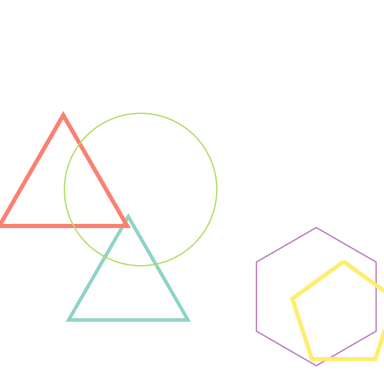[{"shape": "triangle", "thickness": 2.5, "radius": 0.9, "center": [0.333, 0.258]}, {"shape": "triangle", "thickness": 3, "radius": 0.96, "center": [0.164, 0.509]}, {"shape": "circle", "thickness": 1, "radius": 0.99, "center": [0.365, 0.508]}, {"shape": "hexagon", "thickness": 1, "radius": 0.9, "center": [0.821, 0.23]}, {"shape": "pentagon", "thickness": 3, "radius": 0.7, "center": [0.893, 0.181]}]